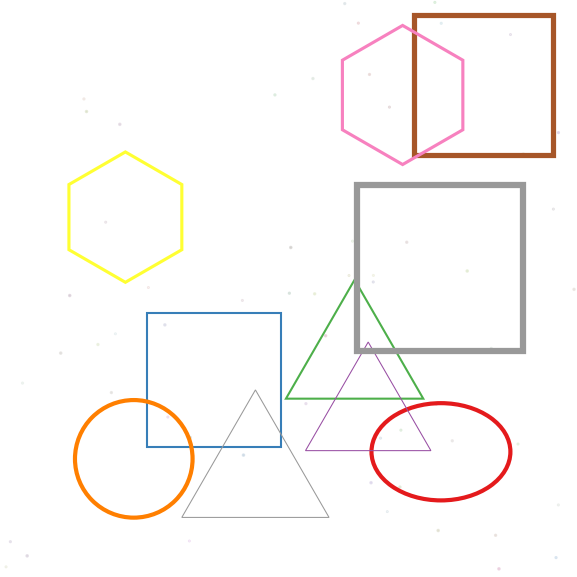[{"shape": "oval", "thickness": 2, "radius": 0.6, "center": [0.764, 0.217]}, {"shape": "square", "thickness": 1, "radius": 0.58, "center": [0.37, 0.341]}, {"shape": "triangle", "thickness": 1, "radius": 0.69, "center": [0.614, 0.377]}, {"shape": "triangle", "thickness": 0.5, "radius": 0.63, "center": [0.638, 0.281]}, {"shape": "circle", "thickness": 2, "radius": 0.51, "center": [0.232, 0.205]}, {"shape": "hexagon", "thickness": 1.5, "radius": 0.56, "center": [0.217, 0.623]}, {"shape": "square", "thickness": 2.5, "radius": 0.6, "center": [0.837, 0.852]}, {"shape": "hexagon", "thickness": 1.5, "radius": 0.6, "center": [0.697, 0.835]}, {"shape": "triangle", "thickness": 0.5, "radius": 0.74, "center": [0.442, 0.177]}, {"shape": "square", "thickness": 3, "radius": 0.72, "center": [0.761, 0.535]}]